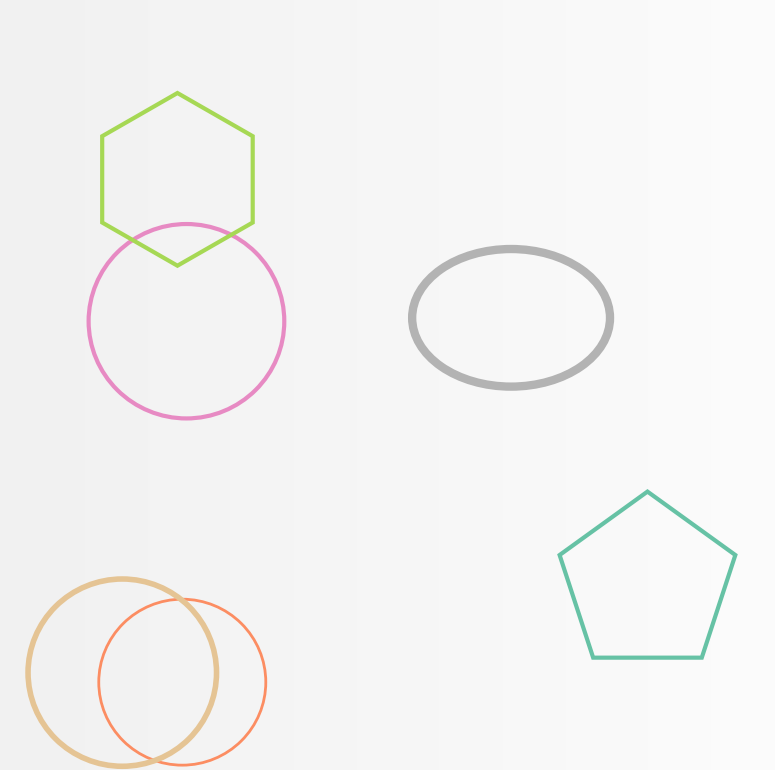[{"shape": "pentagon", "thickness": 1.5, "radius": 0.6, "center": [0.835, 0.242]}, {"shape": "circle", "thickness": 1, "radius": 0.54, "center": [0.235, 0.114]}, {"shape": "circle", "thickness": 1.5, "radius": 0.63, "center": [0.241, 0.583]}, {"shape": "hexagon", "thickness": 1.5, "radius": 0.56, "center": [0.229, 0.767]}, {"shape": "circle", "thickness": 2, "radius": 0.61, "center": [0.158, 0.126]}, {"shape": "oval", "thickness": 3, "radius": 0.64, "center": [0.659, 0.587]}]